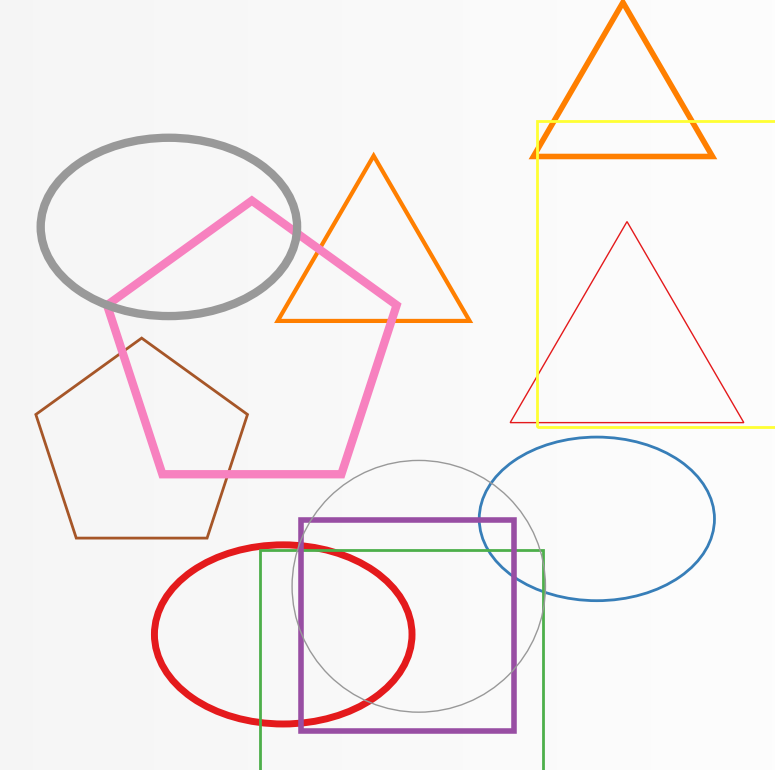[{"shape": "triangle", "thickness": 0.5, "radius": 0.87, "center": [0.809, 0.538]}, {"shape": "oval", "thickness": 2.5, "radius": 0.83, "center": [0.365, 0.176]}, {"shape": "oval", "thickness": 1, "radius": 0.76, "center": [0.77, 0.326]}, {"shape": "square", "thickness": 1, "radius": 0.91, "center": [0.518, 0.102]}, {"shape": "square", "thickness": 2, "radius": 0.69, "center": [0.526, 0.188]}, {"shape": "triangle", "thickness": 2, "radius": 0.67, "center": [0.804, 0.863]}, {"shape": "triangle", "thickness": 1.5, "radius": 0.71, "center": [0.482, 0.655]}, {"shape": "square", "thickness": 1, "radius": 0.99, "center": [0.891, 0.644]}, {"shape": "pentagon", "thickness": 1, "radius": 0.72, "center": [0.183, 0.417]}, {"shape": "pentagon", "thickness": 3, "radius": 0.98, "center": [0.325, 0.543]}, {"shape": "oval", "thickness": 3, "radius": 0.83, "center": [0.218, 0.705]}, {"shape": "circle", "thickness": 0.5, "radius": 0.82, "center": [0.54, 0.239]}]